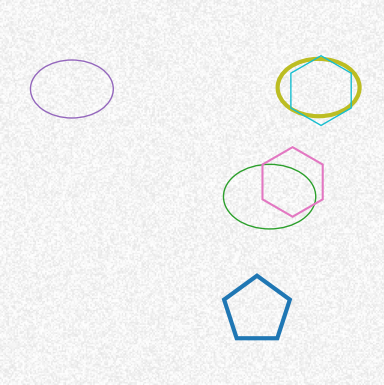[{"shape": "pentagon", "thickness": 3, "radius": 0.45, "center": [0.667, 0.194]}, {"shape": "oval", "thickness": 1, "radius": 0.6, "center": [0.7, 0.489]}, {"shape": "oval", "thickness": 1, "radius": 0.54, "center": [0.187, 0.769]}, {"shape": "hexagon", "thickness": 1.5, "radius": 0.45, "center": [0.76, 0.527]}, {"shape": "oval", "thickness": 3, "radius": 0.53, "center": [0.828, 0.773]}, {"shape": "hexagon", "thickness": 1, "radius": 0.45, "center": [0.834, 0.765]}]